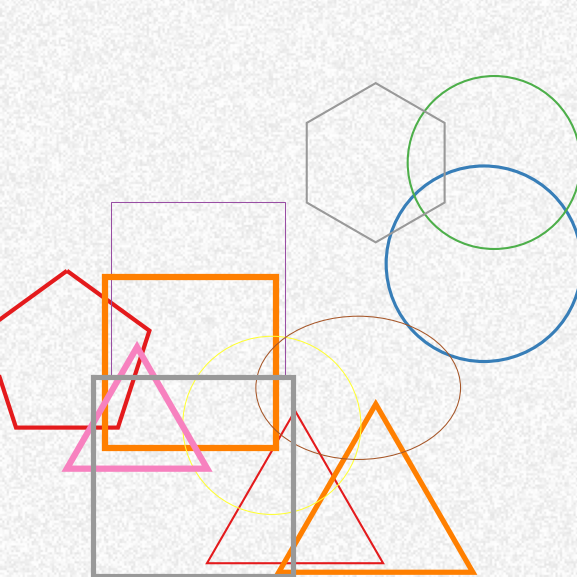[{"shape": "triangle", "thickness": 1, "radius": 0.88, "center": [0.511, 0.112]}, {"shape": "pentagon", "thickness": 2, "radius": 0.75, "center": [0.116, 0.38]}, {"shape": "circle", "thickness": 1.5, "radius": 0.85, "center": [0.838, 0.542]}, {"shape": "circle", "thickness": 1, "radius": 0.75, "center": [0.856, 0.718]}, {"shape": "square", "thickness": 0.5, "radius": 0.75, "center": [0.343, 0.499]}, {"shape": "square", "thickness": 3, "radius": 0.74, "center": [0.331, 0.372]}, {"shape": "triangle", "thickness": 2.5, "radius": 0.97, "center": [0.651, 0.105]}, {"shape": "circle", "thickness": 0.5, "radius": 0.77, "center": [0.471, 0.263]}, {"shape": "oval", "thickness": 0.5, "radius": 0.89, "center": [0.62, 0.328]}, {"shape": "triangle", "thickness": 3, "radius": 0.7, "center": [0.237, 0.258]}, {"shape": "hexagon", "thickness": 1, "radius": 0.69, "center": [0.651, 0.717]}, {"shape": "square", "thickness": 2.5, "radius": 0.86, "center": [0.335, 0.174]}]